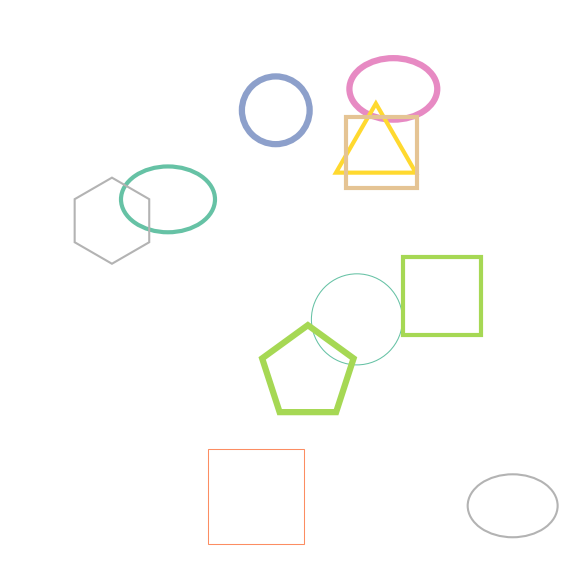[{"shape": "circle", "thickness": 0.5, "radius": 0.39, "center": [0.618, 0.446]}, {"shape": "oval", "thickness": 2, "radius": 0.41, "center": [0.291, 0.654]}, {"shape": "square", "thickness": 0.5, "radius": 0.41, "center": [0.443, 0.14]}, {"shape": "circle", "thickness": 3, "radius": 0.29, "center": [0.478, 0.808]}, {"shape": "oval", "thickness": 3, "radius": 0.38, "center": [0.681, 0.845]}, {"shape": "square", "thickness": 2, "radius": 0.34, "center": [0.766, 0.486]}, {"shape": "pentagon", "thickness": 3, "radius": 0.42, "center": [0.533, 0.353]}, {"shape": "triangle", "thickness": 2, "radius": 0.4, "center": [0.651, 0.74]}, {"shape": "square", "thickness": 2, "radius": 0.31, "center": [0.66, 0.736]}, {"shape": "hexagon", "thickness": 1, "radius": 0.37, "center": [0.194, 0.617]}, {"shape": "oval", "thickness": 1, "radius": 0.39, "center": [0.888, 0.123]}]